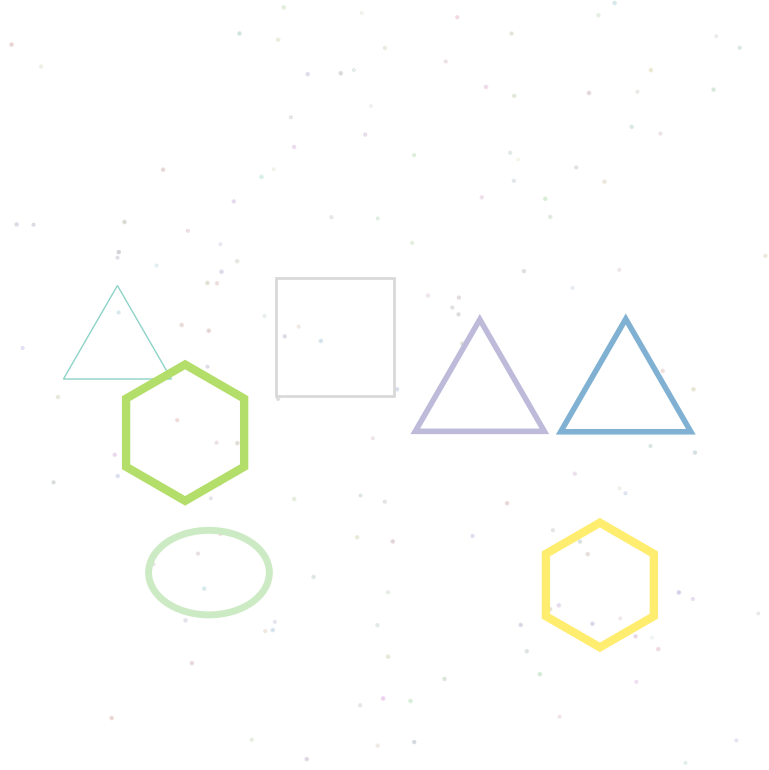[{"shape": "triangle", "thickness": 0.5, "radius": 0.4, "center": [0.152, 0.548]}, {"shape": "triangle", "thickness": 2, "radius": 0.48, "center": [0.623, 0.488]}, {"shape": "triangle", "thickness": 2, "radius": 0.49, "center": [0.813, 0.488]}, {"shape": "hexagon", "thickness": 3, "radius": 0.44, "center": [0.24, 0.438]}, {"shape": "square", "thickness": 1, "radius": 0.39, "center": [0.435, 0.562]}, {"shape": "oval", "thickness": 2.5, "radius": 0.39, "center": [0.271, 0.256]}, {"shape": "hexagon", "thickness": 3, "radius": 0.4, "center": [0.779, 0.24]}]